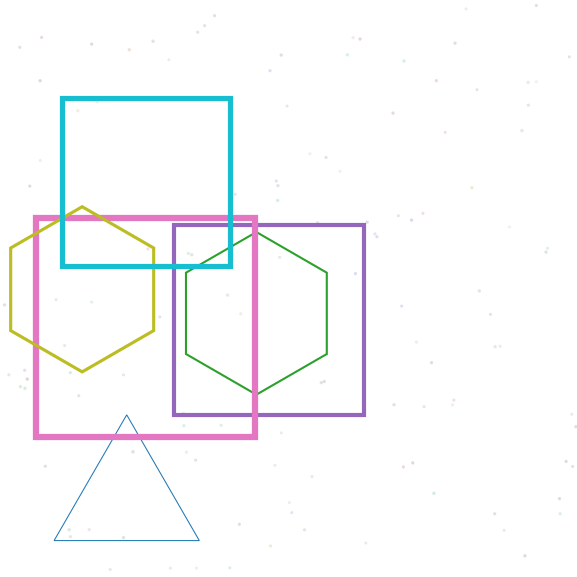[{"shape": "triangle", "thickness": 0.5, "radius": 0.73, "center": [0.219, 0.136]}, {"shape": "hexagon", "thickness": 1, "radius": 0.7, "center": [0.444, 0.457]}, {"shape": "square", "thickness": 2, "radius": 0.82, "center": [0.466, 0.445]}, {"shape": "square", "thickness": 3, "radius": 0.95, "center": [0.251, 0.432]}, {"shape": "hexagon", "thickness": 1.5, "radius": 0.71, "center": [0.142, 0.498]}, {"shape": "square", "thickness": 2.5, "radius": 0.73, "center": [0.254, 0.685]}]